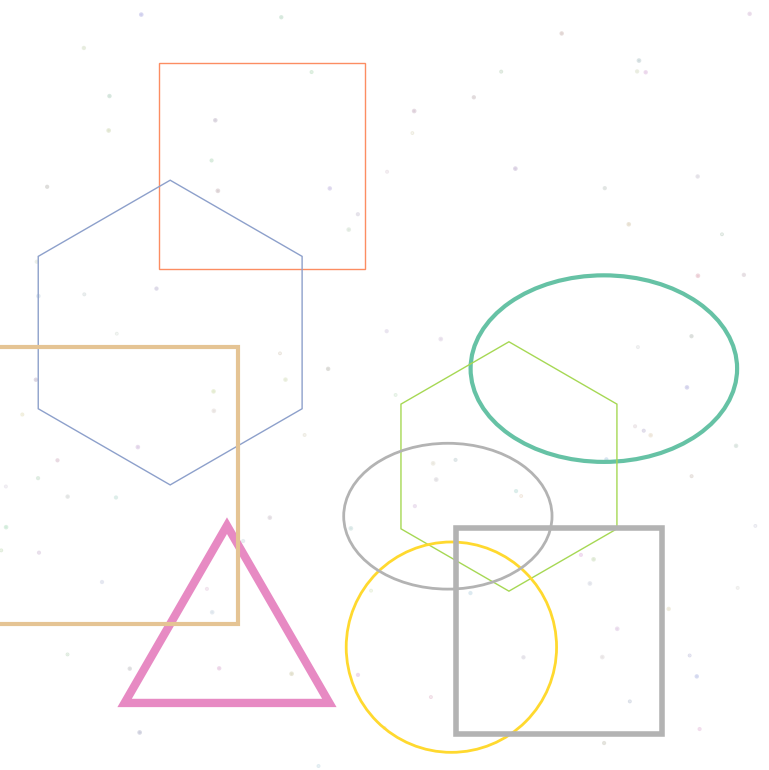[{"shape": "oval", "thickness": 1.5, "radius": 0.87, "center": [0.784, 0.521]}, {"shape": "square", "thickness": 0.5, "radius": 0.67, "center": [0.34, 0.784]}, {"shape": "hexagon", "thickness": 0.5, "radius": 0.99, "center": [0.221, 0.568]}, {"shape": "triangle", "thickness": 3, "radius": 0.77, "center": [0.295, 0.164]}, {"shape": "hexagon", "thickness": 0.5, "radius": 0.81, "center": [0.661, 0.394]}, {"shape": "circle", "thickness": 1, "radius": 0.68, "center": [0.586, 0.16]}, {"shape": "square", "thickness": 1.5, "radius": 0.9, "center": [0.129, 0.37]}, {"shape": "square", "thickness": 2, "radius": 0.67, "center": [0.726, 0.18]}, {"shape": "oval", "thickness": 1, "radius": 0.68, "center": [0.582, 0.33]}]